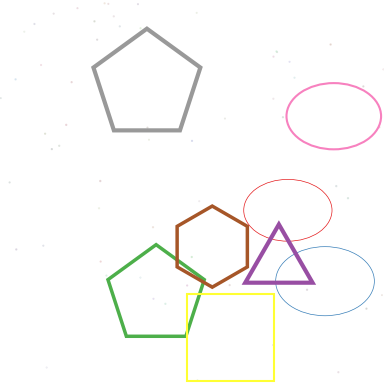[{"shape": "oval", "thickness": 0.5, "radius": 0.57, "center": [0.748, 0.454]}, {"shape": "oval", "thickness": 0.5, "radius": 0.64, "center": [0.844, 0.27]}, {"shape": "pentagon", "thickness": 2.5, "radius": 0.66, "center": [0.406, 0.233]}, {"shape": "triangle", "thickness": 3, "radius": 0.5, "center": [0.724, 0.316]}, {"shape": "square", "thickness": 1.5, "radius": 0.57, "center": [0.599, 0.123]}, {"shape": "hexagon", "thickness": 2.5, "radius": 0.53, "center": [0.551, 0.359]}, {"shape": "oval", "thickness": 1.5, "radius": 0.61, "center": [0.867, 0.698]}, {"shape": "pentagon", "thickness": 3, "radius": 0.73, "center": [0.382, 0.779]}]